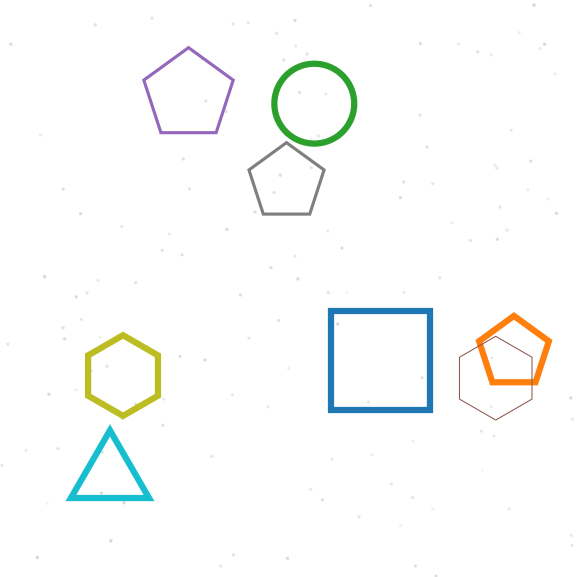[{"shape": "square", "thickness": 3, "radius": 0.43, "center": [0.659, 0.375]}, {"shape": "pentagon", "thickness": 3, "radius": 0.32, "center": [0.89, 0.389]}, {"shape": "circle", "thickness": 3, "radius": 0.35, "center": [0.544, 0.82]}, {"shape": "pentagon", "thickness": 1.5, "radius": 0.41, "center": [0.326, 0.835]}, {"shape": "hexagon", "thickness": 0.5, "radius": 0.36, "center": [0.858, 0.344]}, {"shape": "pentagon", "thickness": 1.5, "radius": 0.34, "center": [0.496, 0.684]}, {"shape": "hexagon", "thickness": 3, "radius": 0.35, "center": [0.213, 0.349]}, {"shape": "triangle", "thickness": 3, "radius": 0.39, "center": [0.19, 0.176]}]